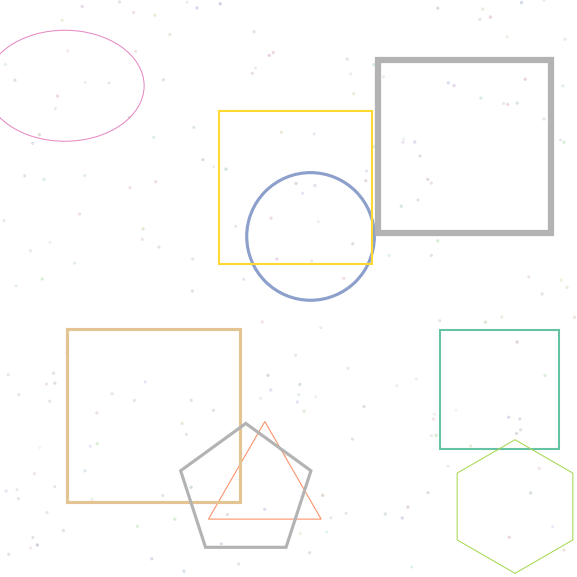[{"shape": "square", "thickness": 1, "radius": 0.51, "center": [0.865, 0.324]}, {"shape": "triangle", "thickness": 0.5, "radius": 0.56, "center": [0.459, 0.157]}, {"shape": "circle", "thickness": 1.5, "radius": 0.55, "center": [0.538, 0.59]}, {"shape": "oval", "thickness": 0.5, "radius": 0.69, "center": [0.112, 0.851]}, {"shape": "hexagon", "thickness": 0.5, "radius": 0.58, "center": [0.892, 0.122]}, {"shape": "square", "thickness": 1, "radius": 0.66, "center": [0.511, 0.674]}, {"shape": "square", "thickness": 1.5, "radius": 0.75, "center": [0.265, 0.28]}, {"shape": "square", "thickness": 3, "radius": 0.75, "center": [0.805, 0.746]}, {"shape": "pentagon", "thickness": 1.5, "radius": 0.59, "center": [0.426, 0.147]}]